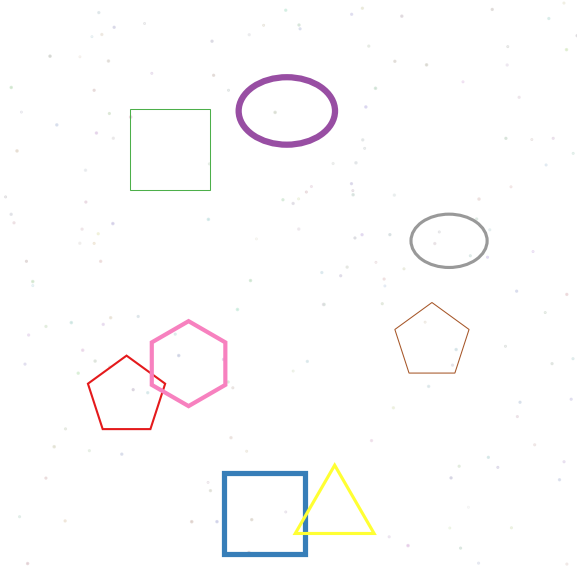[{"shape": "pentagon", "thickness": 1, "radius": 0.35, "center": [0.219, 0.313]}, {"shape": "square", "thickness": 2.5, "radius": 0.35, "center": [0.458, 0.111]}, {"shape": "square", "thickness": 0.5, "radius": 0.35, "center": [0.294, 0.74]}, {"shape": "oval", "thickness": 3, "radius": 0.42, "center": [0.497, 0.807]}, {"shape": "triangle", "thickness": 1.5, "radius": 0.39, "center": [0.58, 0.115]}, {"shape": "pentagon", "thickness": 0.5, "radius": 0.34, "center": [0.748, 0.408]}, {"shape": "hexagon", "thickness": 2, "radius": 0.37, "center": [0.327, 0.369]}, {"shape": "oval", "thickness": 1.5, "radius": 0.33, "center": [0.778, 0.582]}]